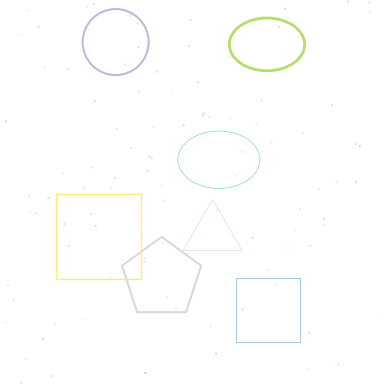[{"shape": "oval", "thickness": 0.5, "radius": 0.53, "center": [0.569, 0.585]}, {"shape": "circle", "thickness": 1.5, "radius": 0.43, "center": [0.3, 0.891]}, {"shape": "square", "thickness": 0.5, "radius": 0.42, "center": [0.695, 0.195]}, {"shape": "oval", "thickness": 2, "radius": 0.49, "center": [0.693, 0.885]}, {"shape": "pentagon", "thickness": 1.5, "radius": 0.54, "center": [0.42, 0.277]}, {"shape": "triangle", "thickness": 0.5, "radius": 0.44, "center": [0.552, 0.394]}, {"shape": "square", "thickness": 1, "radius": 0.55, "center": [0.256, 0.385]}]